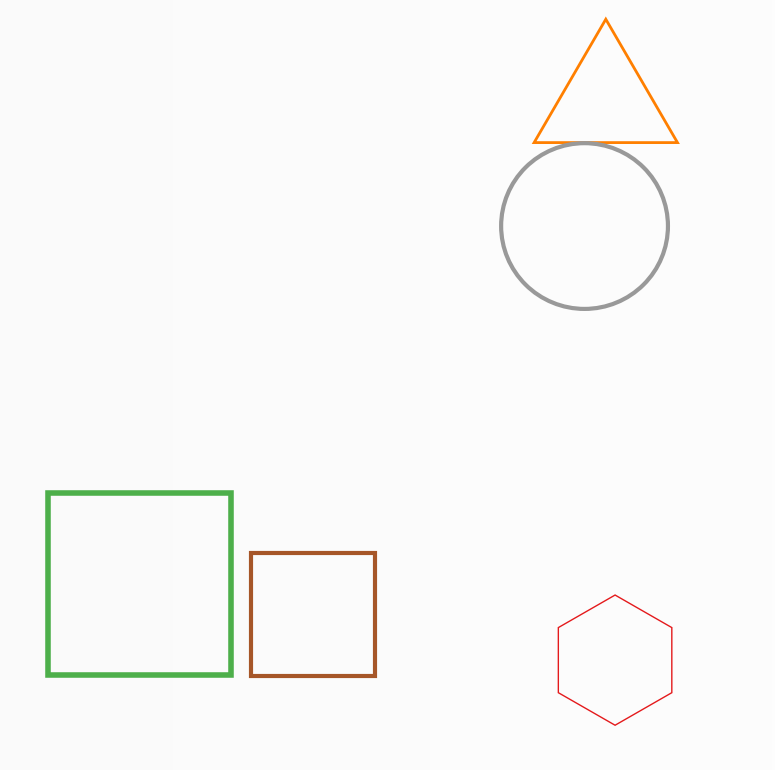[{"shape": "hexagon", "thickness": 0.5, "radius": 0.42, "center": [0.794, 0.143]}, {"shape": "square", "thickness": 2, "radius": 0.59, "center": [0.179, 0.241]}, {"shape": "triangle", "thickness": 1, "radius": 0.53, "center": [0.782, 0.868]}, {"shape": "square", "thickness": 1.5, "radius": 0.4, "center": [0.404, 0.202]}, {"shape": "circle", "thickness": 1.5, "radius": 0.54, "center": [0.754, 0.706]}]